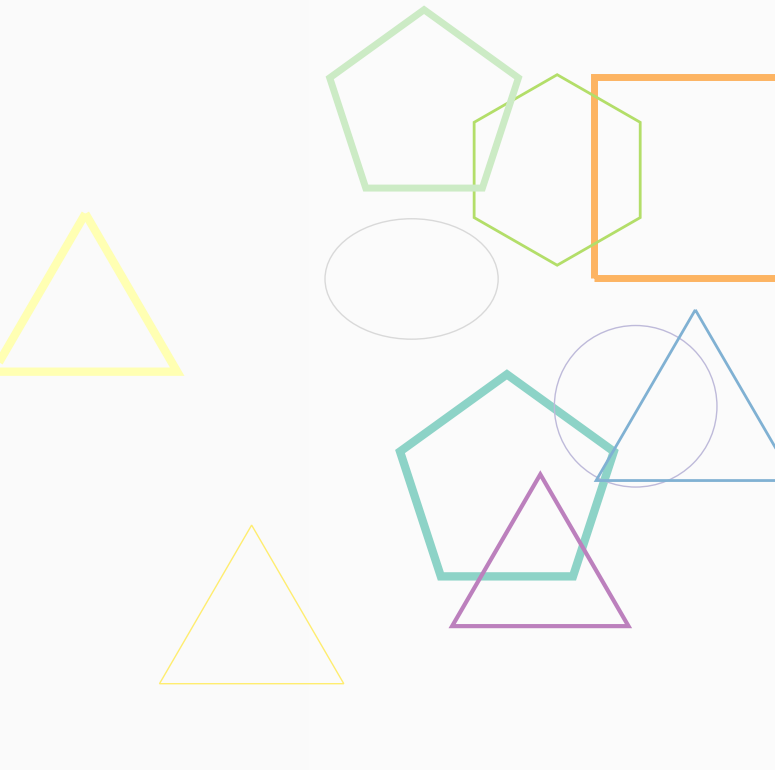[{"shape": "pentagon", "thickness": 3, "radius": 0.73, "center": [0.654, 0.369]}, {"shape": "triangle", "thickness": 3, "radius": 0.68, "center": [0.11, 0.586]}, {"shape": "circle", "thickness": 0.5, "radius": 0.52, "center": [0.82, 0.472]}, {"shape": "triangle", "thickness": 1, "radius": 0.74, "center": [0.897, 0.45]}, {"shape": "square", "thickness": 2.5, "radius": 0.65, "center": [0.897, 0.769]}, {"shape": "hexagon", "thickness": 1, "radius": 0.62, "center": [0.719, 0.779]}, {"shape": "oval", "thickness": 0.5, "radius": 0.56, "center": [0.531, 0.638]}, {"shape": "triangle", "thickness": 1.5, "radius": 0.66, "center": [0.697, 0.253]}, {"shape": "pentagon", "thickness": 2.5, "radius": 0.64, "center": [0.547, 0.859]}, {"shape": "triangle", "thickness": 0.5, "radius": 0.69, "center": [0.325, 0.181]}]